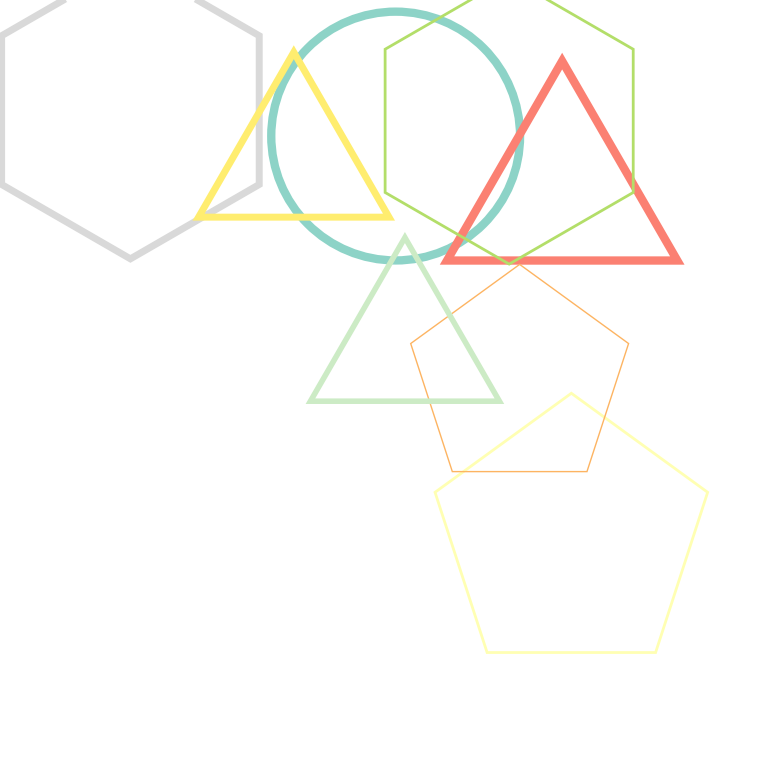[{"shape": "circle", "thickness": 3, "radius": 0.81, "center": [0.514, 0.823]}, {"shape": "pentagon", "thickness": 1, "radius": 0.93, "center": [0.742, 0.303]}, {"shape": "triangle", "thickness": 3, "radius": 0.86, "center": [0.73, 0.748]}, {"shape": "pentagon", "thickness": 0.5, "radius": 0.74, "center": [0.675, 0.508]}, {"shape": "hexagon", "thickness": 1, "radius": 0.93, "center": [0.661, 0.843]}, {"shape": "hexagon", "thickness": 2.5, "radius": 0.97, "center": [0.169, 0.857]}, {"shape": "triangle", "thickness": 2, "radius": 0.71, "center": [0.526, 0.55]}, {"shape": "triangle", "thickness": 2.5, "radius": 0.71, "center": [0.382, 0.789]}]